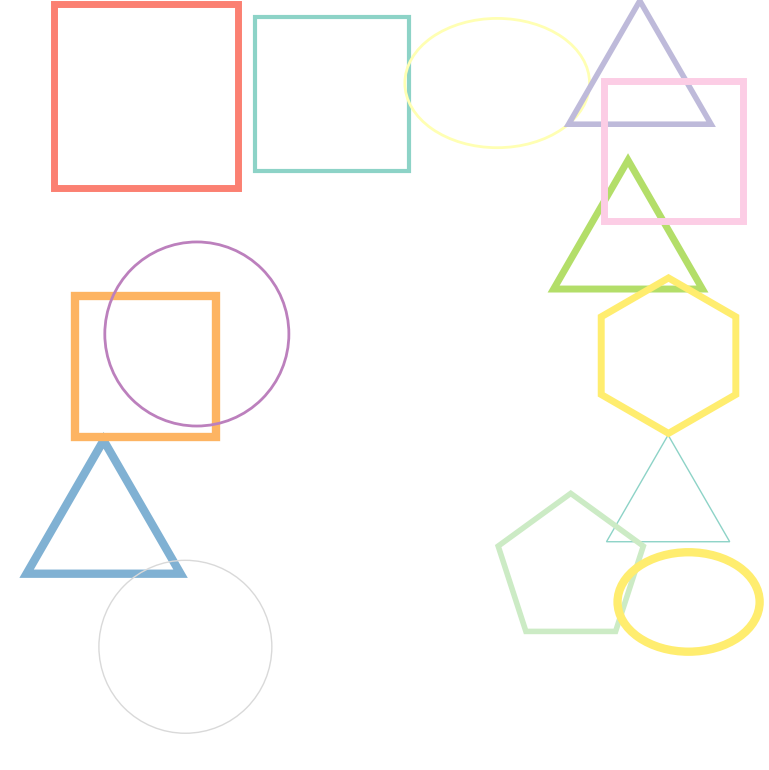[{"shape": "triangle", "thickness": 0.5, "radius": 0.46, "center": [0.868, 0.343]}, {"shape": "square", "thickness": 1.5, "radius": 0.5, "center": [0.431, 0.878]}, {"shape": "oval", "thickness": 1, "radius": 0.6, "center": [0.646, 0.892]}, {"shape": "triangle", "thickness": 2, "radius": 0.53, "center": [0.831, 0.892]}, {"shape": "square", "thickness": 2.5, "radius": 0.6, "center": [0.189, 0.876]}, {"shape": "triangle", "thickness": 3, "radius": 0.58, "center": [0.135, 0.313]}, {"shape": "square", "thickness": 3, "radius": 0.46, "center": [0.188, 0.524]}, {"shape": "triangle", "thickness": 2.5, "radius": 0.56, "center": [0.816, 0.68]}, {"shape": "square", "thickness": 2.5, "radius": 0.45, "center": [0.875, 0.804]}, {"shape": "circle", "thickness": 0.5, "radius": 0.56, "center": [0.241, 0.16]}, {"shape": "circle", "thickness": 1, "radius": 0.6, "center": [0.256, 0.566]}, {"shape": "pentagon", "thickness": 2, "radius": 0.5, "center": [0.741, 0.26]}, {"shape": "hexagon", "thickness": 2.5, "radius": 0.5, "center": [0.868, 0.538]}, {"shape": "oval", "thickness": 3, "radius": 0.46, "center": [0.894, 0.218]}]